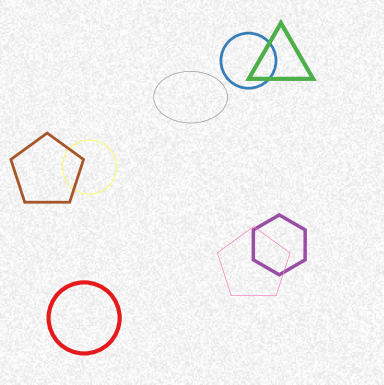[{"shape": "circle", "thickness": 3, "radius": 0.46, "center": [0.218, 0.174]}, {"shape": "circle", "thickness": 2, "radius": 0.36, "center": [0.645, 0.842]}, {"shape": "triangle", "thickness": 3, "radius": 0.48, "center": [0.73, 0.844]}, {"shape": "hexagon", "thickness": 2.5, "radius": 0.39, "center": [0.725, 0.364]}, {"shape": "circle", "thickness": 0.5, "radius": 0.35, "center": [0.232, 0.566]}, {"shape": "pentagon", "thickness": 2, "radius": 0.5, "center": [0.123, 0.555]}, {"shape": "pentagon", "thickness": 0.5, "radius": 0.5, "center": [0.659, 0.312]}, {"shape": "oval", "thickness": 0.5, "radius": 0.48, "center": [0.495, 0.748]}]